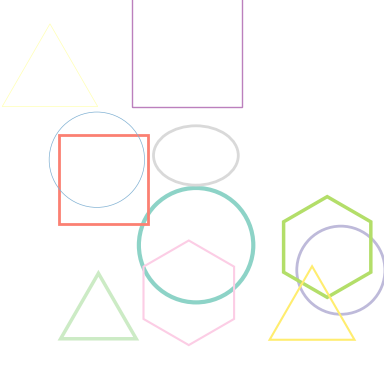[{"shape": "circle", "thickness": 3, "radius": 0.74, "center": [0.509, 0.363]}, {"shape": "triangle", "thickness": 0.5, "radius": 0.72, "center": [0.13, 0.795]}, {"shape": "circle", "thickness": 2, "radius": 0.57, "center": [0.885, 0.298]}, {"shape": "square", "thickness": 2, "radius": 0.58, "center": [0.268, 0.534]}, {"shape": "circle", "thickness": 0.5, "radius": 0.62, "center": [0.252, 0.585]}, {"shape": "hexagon", "thickness": 2.5, "radius": 0.65, "center": [0.85, 0.358]}, {"shape": "hexagon", "thickness": 1.5, "radius": 0.68, "center": [0.49, 0.239]}, {"shape": "oval", "thickness": 2, "radius": 0.55, "center": [0.509, 0.596]}, {"shape": "square", "thickness": 1, "radius": 0.72, "center": [0.486, 0.864]}, {"shape": "triangle", "thickness": 2.5, "radius": 0.57, "center": [0.256, 0.177]}, {"shape": "triangle", "thickness": 1.5, "radius": 0.64, "center": [0.811, 0.181]}]